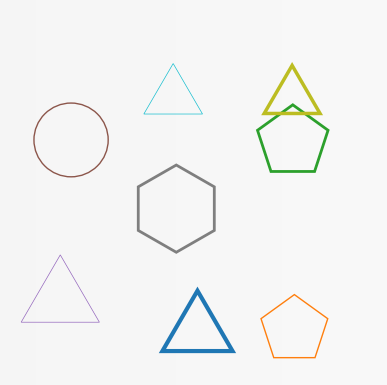[{"shape": "triangle", "thickness": 3, "radius": 0.52, "center": [0.51, 0.14]}, {"shape": "pentagon", "thickness": 1, "radius": 0.45, "center": [0.76, 0.144]}, {"shape": "pentagon", "thickness": 2, "radius": 0.48, "center": [0.756, 0.632]}, {"shape": "triangle", "thickness": 0.5, "radius": 0.58, "center": [0.156, 0.221]}, {"shape": "circle", "thickness": 1, "radius": 0.48, "center": [0.183, 0.637]}, {"shape": "hexagon", "thickness": 2, "radius": 0.57, "center": [0.455, 0.458]}, {"shape": "triangle", "thickness": 2.5, "radius": 0.42, "center": [0.754, 0.747]}, {"shape": "triangle", "thickness": 0.5, "radius": 0.44, "center": [0.447, 0.748]}]